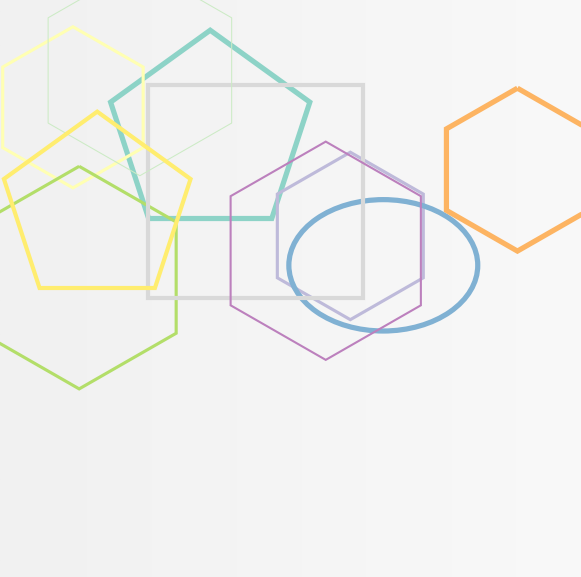[{"shape": "pentagon", "thickness": 2.5, "radius": 0.9, "center": [0.362, 0.767]}, {"shape": "hexagon", "thickness": 1.5, "radius": 0.7, "center": [0.125, 0.813]}, {"shape": "hexagon", "thickness": 1.5, "radius": 0.72, "center": [0.603, 0.591]}, {"shape": "oval", "thickness": 2.5, "radius": 0.81, "center": [0.659, 0.54]}, {"shape": "hexagon", "thickness": 2.5, "radius": 0.71, "center": [0.89, 0.705]}, {"shape": "hexagon", "thickness": 1.5, "radius": 0.96, "center": [0.136, 0.518]}, {"shape": "square", "thickness": 2, "radius": 0.92, "center": [0.44, 0.667]}, {"shape": "hexagon", "thickness": 1, "radius": 0.94, "center": [0.56, 0.565]}, {"shape": "hexagon", "thickness": 0.5, "radius": 0.91, "center": [0.241, 0.877]}, {"shape": "pentagon", "thickness": 2, "radius": 0.84, "center": [0.167, 0.637]}]